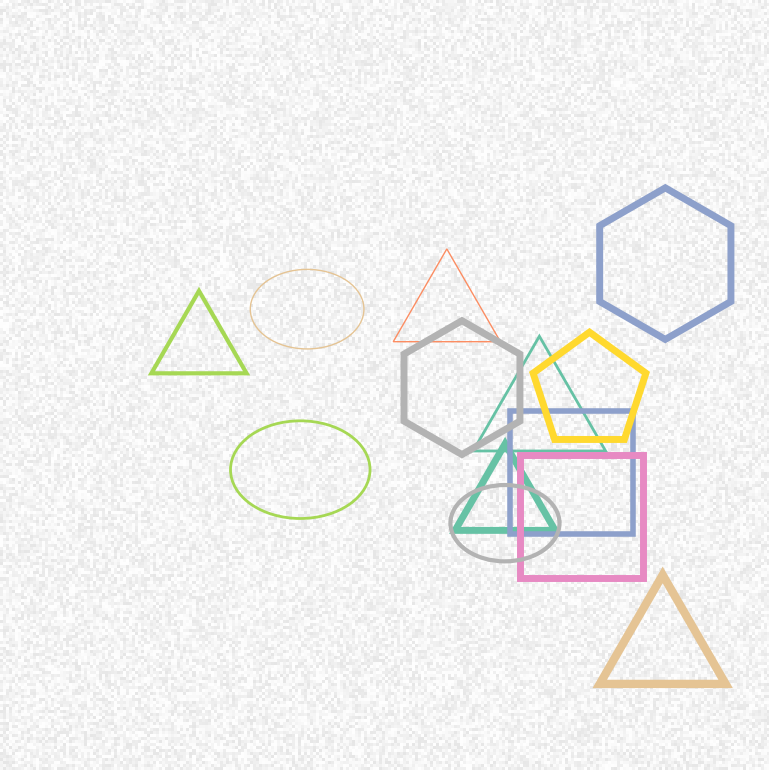[{"shape": "triangle", "thickness": 1, "radius": 0.5, "center": [0.7, 0.464]}, {"shape": "triangle", "thickness": 2.5, "radius": 0.37, "center": [0.656, 0.349]}, {"shape": "triangle", "thickness": 0.5, "radius": 0.4, "center": [0.58, 0.596]}, {"shape": "hexagon", "thickness": 2.5, "radius": 0.49, "center": [0.864, 0.658]}, {"shape": "square", "thickness": 2, "radius": 0.4, "center": [0.742, 0.387]}, {"shape": "square", "thickness": 2.5, "radius": 0.4, "center": [0.755, 0.33]}, {"shape": "triangle", "thickness": 1.5, "radius": 0.36, "center": [0.258, 0.551]}, {"shape": "oval", "thickness": 1, "radius": 0.45, "center": [0.39, 0.39]}, {"shape": "pentagon", "thickness": 2.5, "radius": 0.39, "center": [0.766, 0.492]}, {"shape": "oval", "thickness": 0.5, "radius": 0.37, "center": [0.399, 0.598]}, {"shape": "triangle", "thickness": 3, "radius": 0.47, "center": [0.861, 0.159]}, {"shape": "oval", "thickness": 1.5, "radius": 0.35, "center": [0.656, 0.321]}, {"shape": "hexagon", "thickness": 2.5, "radius": 0.43, "center": [0.6, 0.497]}]